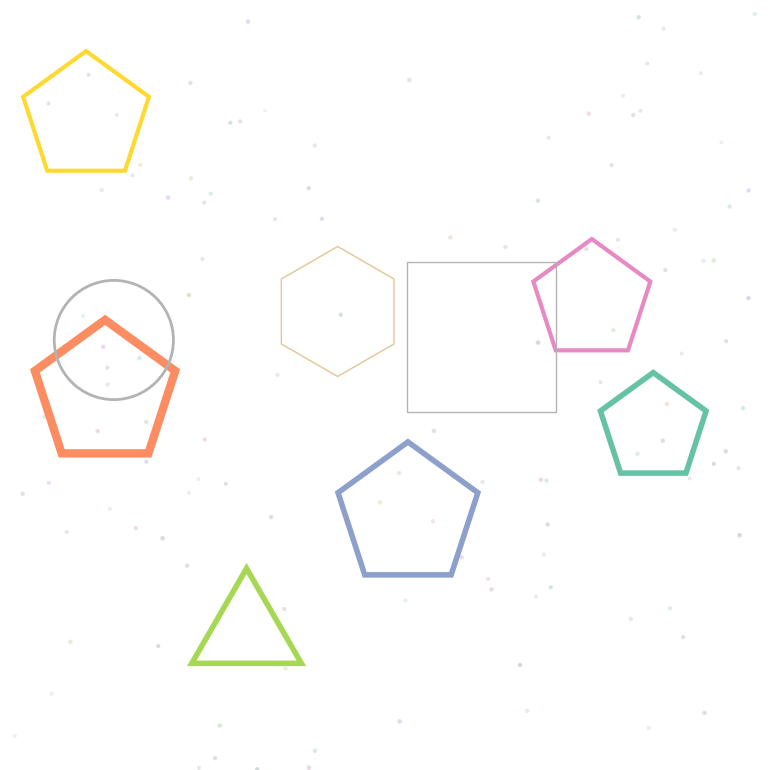[{"shape": "pentagon", "thickness": 2, "radius": 0.36, "center": [0.848, 0.444]}, {"shape": "pentagon", "thickness": 3, "radius": 0.48, "center": [0.136, 0.489]}, {"shape": "pentagon", "thickness": 2, "radius": 0.48, "center": [0.53, 0.331]}, {"shape": "pentagon", "thickness": 1.5, "radius": 0.4, "center": [0.769, 0.61]}, {"shape": "triangle", "thickness": 2, "radius": 0.41, "center": [0.32, 0.18]}, {"shape": "pentagon", "thickness": 1.5, "radius": 0.43, "center": [0.112, 0.848]}, {"shape": "hexagon", "thickness": 0.5, "radius": 0.42, "center": [0.439, 0.595]}, {"shape": "circle", "thickness": 1, "radius": 0.39, "center": [0.148, 0.558]}, {"shape": "square", "thickness": 0.5, "radius": 0.48, "center": [0.625, 0.562]}]